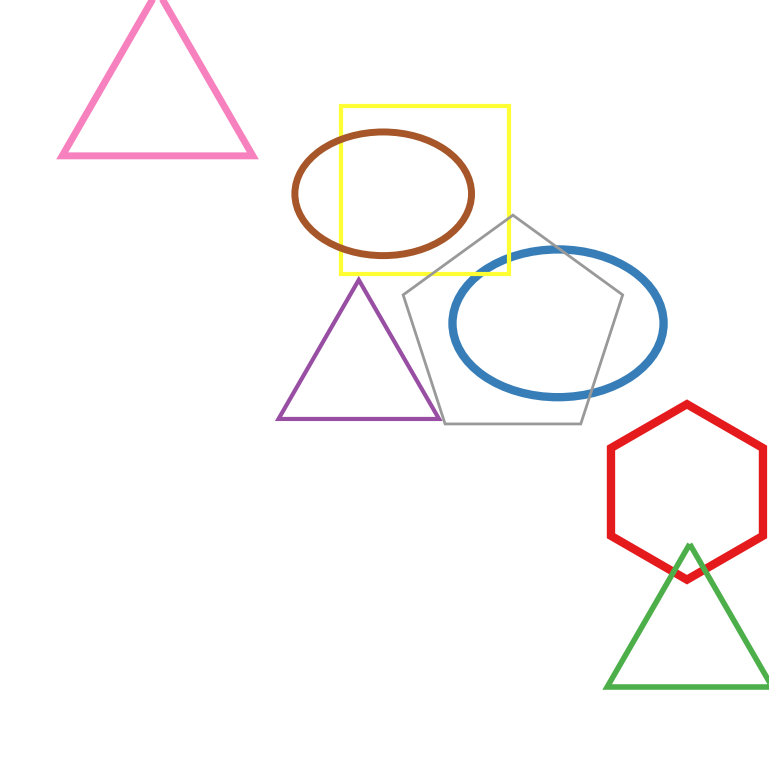[{"shape": "hexagon", "thickness": 3, "radius": 0.57, "center": [0.892, 0.361]}, {"shape": "oval", "thickness": 3, "radius": 0.69, "center": [0.725, 0.58]}, {"shape": "triangle", "thickness": 2, "radius": 0.62, "center": [0.896, 0.17]}, {"shape": "triangle", "thickness": 1.5, "radius": 0.6, "center": [0.466, 0.516]}, {"shape": "square", "thickness": 1.5, "radius": 0.54, "center": [0.552, 0.753]}, {"shape": "oval", "thickness": 2.5, "radius": 0.57, "center": [0.498, 0.748]}, {"shape": "triangle", "thickness": 2.5, "radius": 0.71, "center": [0.205, 0.869]}, {"shape": "pentagon", "thickness": 1, "radius": 0.75, "center": [0.666, 0.571]}]